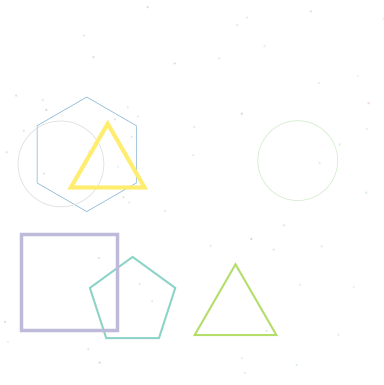[{"shape": "pentagon", "thickness": 1.5, "radius": 0.58, "center": [0.344, 0.216]}, {"shape": "square", "thickness": 2.5, "radius": 0.62, "center": [0.18, 0.268]}, {"shape": "hexagon", "thickness": 0.5, "radius": 0.74, "center": [0.225, 0.599]}, {"shape": "triangle", "thickness": 1.5, "radius": 0.61, "center": [0.612, 0.191]}, {"shape": "circle", "thickness": 0.5, "radius": 0.56, "center": [0.158, 0.574]}, {"shape": "circle", "thickness": 0.5, "radius": 0.52, "center": [0.773, 0.583]}, {"shape": "triangle", "thickness": 3, "radius": 0.55, "center": [0.28, 0.568]}]